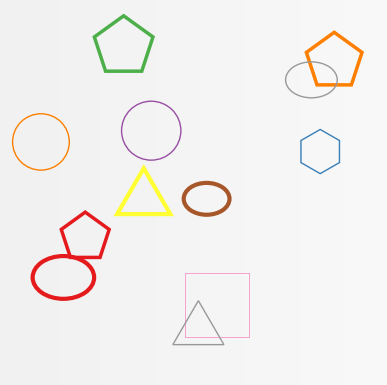[{"shape": "oval", "thickness": 3, "radius": 0.4, "center": [0.164, 0.279]}, {"shape": "pentagon", "thickness": 2.5, "radius": 0.32, "center": [0.22, 0.384]}, {"shape": "hexagon", "thickness": 1, "radius": 0.29, "center": [0.826, 0.606]}, {"shape": "pentagon", "thickness": 2.5, "radius": 0.4, "center": [0.319, 0.879]}, {"shape": "circle", "thickness": 1, "radius": 0.38, "center": [0.39, 0.661]}, {"shape": "circle", "thickness": 1, "radius": 0.37, "center": [0.106, 0.631]}, {"shape": "pentagon", "thickness": 2.5, "radius": 0.38, "center": [0.862, 0.841]}, {"shape": "triangle", "thickness": 3, "radius": 0.4, "center": [0.371, 0.484]}, {"shape": "oval", "thickness": 3, "radius": 0.3, "center": [0.533, 0.484]}, {"shape": "square", "thickness": 0.5, "radius": 0.41, "center": [0.56, 0.207]}, {"shape": "triangle", "thickness": 1, "radius": 0.38, "center": [0.512, 0.143]}, {"shape": "oval", "thickness": 1, "radius": 0.33, "center": [0.804, 0.793]}]